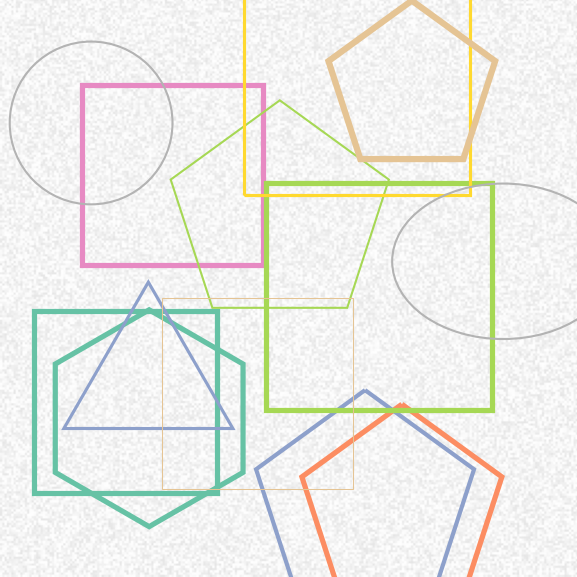[{"shape": "square", "thickness": 2.5, "radius": 0.79, "center": [0.218, 0.303]}, {"shape": "hexagon", "thickness": 2.5, "radius": 0.94, "center": [0.258, 0.275]}, {"shape": "pentagon", "thickness": 2.5, "radius": 0.91, "center": [0.696, 0.117]}, {"shape": "triangle", "thickness": 1.5, "radius": 0.84, "center": [0.257, 0.342]}, {"shape": "pentagon", "thickness": 2, "radius": 0.99, "center": [0.632, 0.125]}, {"shape": "square", "thickness": 2.5, "radius": 0.78, "center": [0.299, 0.696]}, {"shape": "square", "thickness": 2.5, "radius": 0.98, "center": [0.656, 0.485]}, {"shape": "pentagon", "thickness": 1, "radius": 0.99, "center": [0.484, 0.627]}, {"shape": "square", "thickness": 1.5, "radius": 0.98, "center": [0.618, 0.857]}, {"shape": "pentagon", "thickness": 3, "radius": 0.76, "center": [0.713, 0.846]}, {"shape": "square", "thickness": 0.5, "radius": 0.83, "center": [0.447, 0.317]}, {"shape": "oval", "thickness": 1, "radius": 0.96, "center": [0.871, 0.547]}, {"shape": "circle", "thickness": 1, "radius": 0.7, "center": [0.158, 0.786]}]